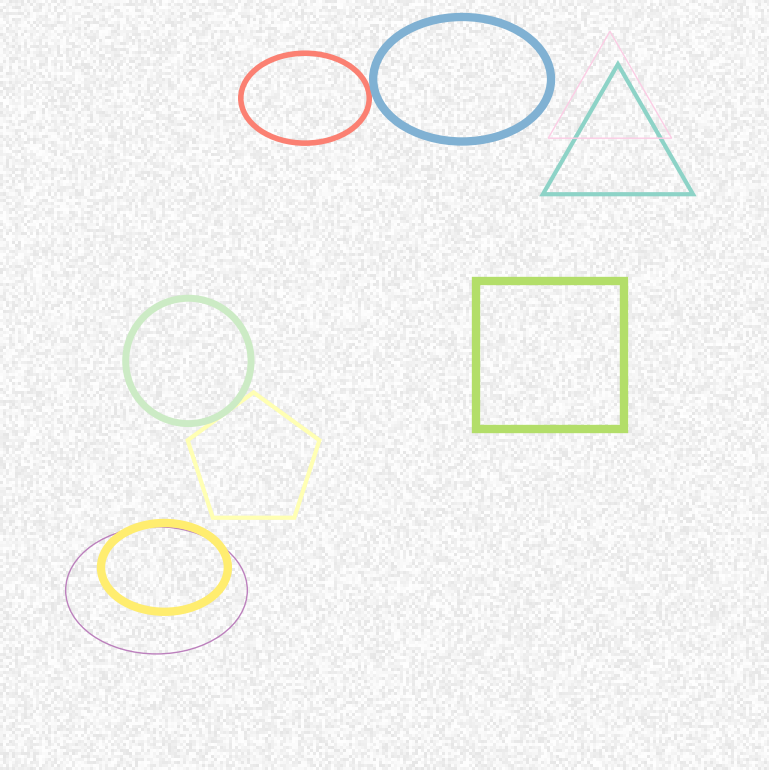[{"shape": "triangle", "thickness": 1.5, "radius": 0.56, "center": [0.803, 0.804]}, {"shape": "pentagon", "thickness": 1.5, "radius": 0.45, "center": [0.329, 0.4]}, {"shape": "oval", "thickness": 2, "radius": 0.42, "center": [0.396, 0.872]}, {"shape": "oval", "thickness": 3, "radius": 0.58, "center": [0.6, 0.897]}, {"shape": "square", "thickness": 3, "radius": 0.48, "center": [0.715, 0.538]}, {"shape": "triangle", "thickness": 0.5, "radius": 0.46, "center": [0.792, 0.867]}, {"shape": "oval", "thickness": 0.5, "radius": 0.59, "center": [0.203, 0.233]}, {"shape": "circle", "thickness": 2.5, "radius": 0.41, "center": [0.245, 0.531]}, {"shape": "oval", "thickness": 3, "radius": 0.41, "center": [0.214, 0.263]}]